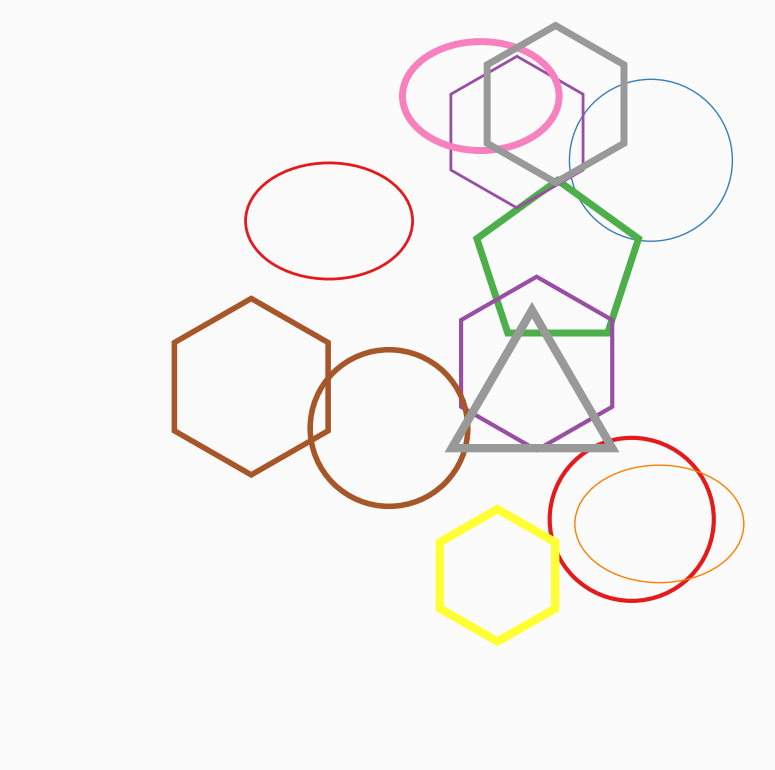[{"shape": "oval", "thickness": 1, "radius": 0.54, "center": [0.425, 0.713]}, {"shape": "circle", "thickness": 1.5, "radius": 0.53, "center": [0.815, 0.326]}, {"shape": "circle", "thickness": 0.5, "radius": 0.53, "center": [0.84, 0.792]}, {"shape": "pentagon", "thickness": 2.5, "radius": 0.55, "center": [0.72, 0.656]}, {"shape": "hexagon", "thickness": 1, "radius": 0.49, "center": [0.667, 0.828]}, {"shape": "hexagon", "thickness": 1.5, "radius": 0.56, "center": [0.692, 0.528]}, {"shape": "oval", "thickness": 0.5, "radius": 0.54, "center": [0.851, 0.32]}, {"shape": "hexagon", "thickness": 3, "radius": 0.43, "center": [0.642, 0.253]}, {"shape": "circle", "thickness": 2, "radius": 0.51, "center": [0.502, 0.444]}, {"shape": "hexagon", "thickness": 2, "radius": 0.57, "center": [0.324, 0.498]}, {"shape": "oval", "thickness": 2.5, "radius": 0.51, "center": [0.62, 0.875]}, {"shape": "hexagon", "thickness": 2.5, "radius": 0.51, "center": [0.717, 0.865]}, {"shape": "triangle", "thickness": 3, "radius": 0.6, "center": [0.686, 0.478]}]